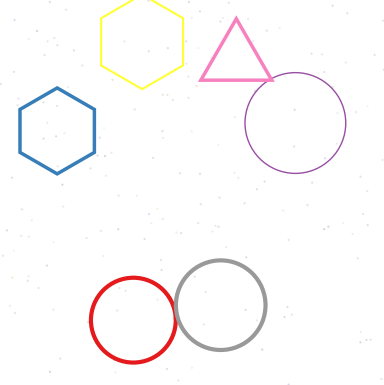[{"shape": "circle", "thickness": 3, "radius": 0.55, "center": [0.346, 0.168]}, {"shape": "hexagon", "thickness": 2.5, "radius": 0.56, "center": [0.149, 0.66]}, {"shape": "circle", "thickness": 1, "radius": 0.65, "center": [0.767, 0.68]}, {"shape": "hexagon", "thickness": 1.5, "radius": 0.61, "center": [0.369, 0.891]}, {"shape": "triangle", "thickness": 2.5, "radius": 0.53, "center": [0.614, 0.845]}, {"shape": "circle", "thickness": 3, "radius": 0.58, "center": [0.573, 0.207]}]